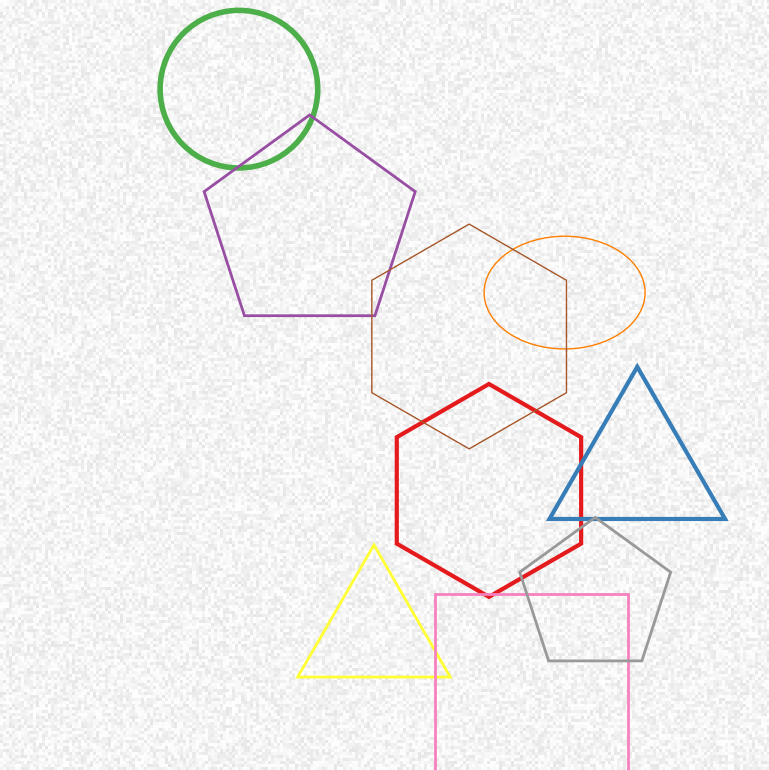[{"shape": "hexagon", "thickness": 1.5, "radius": 0.69, "center": [0.635, 0.363]}, {"shape": "triangle", "thickness": 1.5, "radius": 0.66, "center": [0.828, 0.392]}, {"shape": "circle", "thickness": 2, "radius": 0.51, "center": [0.31, 0.884]}, {"shape": "pentagon", "thickness": 1, "radius": 0.72, "center": [0.402, 0.707]}, {"shape": "oval", "thickness": 0.5, "radius": 0.52, "center": [0.733, 0.62]}, {"shape": "triangle", "thickness": 1, "radius": 0.57, "center": [0.486, 0.178]}, {"shape": "hexagon", "thickness": 0.5, "radius": 0.73, "center": [0.609, 0.563]}, {"shape": "square", "thickness": 1, "radius": 0.63, "center": [0.691, 0.103]}, {"shape": "pentagon", "thickness": 1, "radius": 0.52, "center": [0.773, 0.225]}]